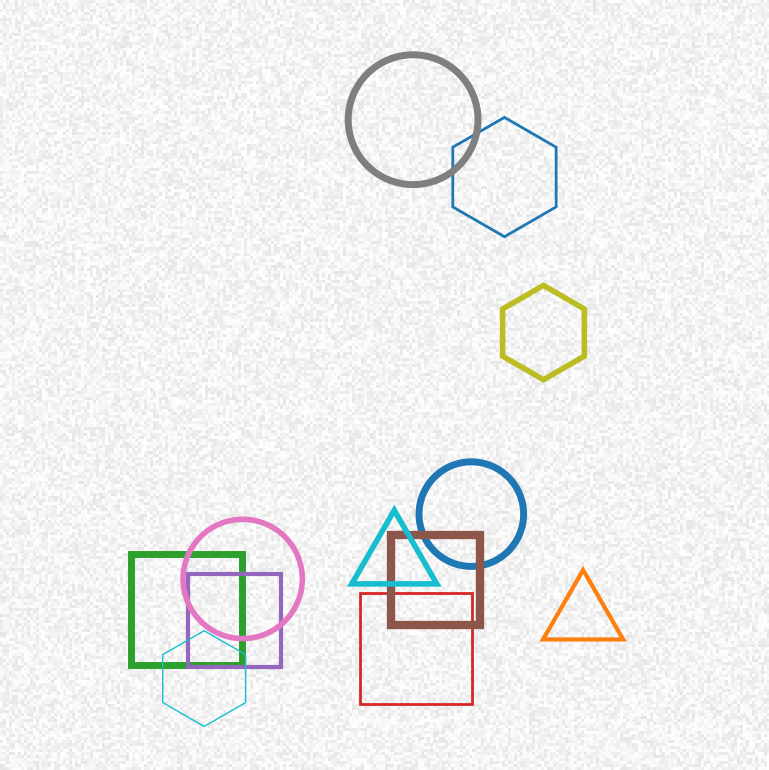[{"shape": "circle", "thickness": 2.5, "radius": 0.34, "center": [0.612, 0.332]}, {"shape": "hexagon", "thickness": 1, "radius": 0.39, "center": [0.655, 0.77]}, {"shape": "triangle", "thickness": 1.5, "radius": 0.3, "center": [0.757, 0.2]}, {"shape": "square", "thickness": 2.5, "radius": 0.36, "center": [0.242, 0.208]}, {"shape": "square", "thickness": 1, "radius": 0.36, "center": [0.54, 0.158]}, {"shape": "square", "thickness": 1.5, "radius": 0.3, "center": [0.305, 0.194]}, {"shape": "square", "thickness": 3, "radius": 0.29, "center": [0.566, 0.247]}, {"shape": "circle", "thickness": 2, "radius": 0.39, "center": [0.315, 0.248]}, {"shape": "circle", "thickness": 2.5, "radius": 0.42, "center": [0.537, 0.845]}, {"shape": "hexagon", "thickness": 2, "radius": 0.31, "center": [0.706, 0.568]}, {"shape": "triangle", "thickness": 2, "radius": 0.32, "center": [0.512, 0.274]}, {"shape": "hexagon", "thickness": 0.5, "radius": 0.31, "center": [0.265, 0.119]}]